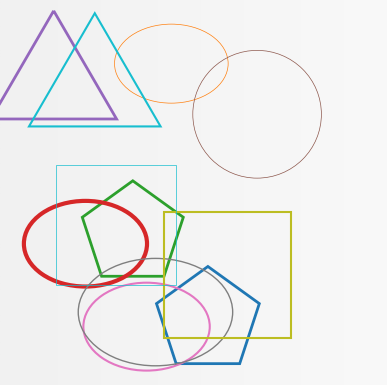[{"shape": "pentagon", "thickness": 2, "radius": 0.7, "center": [0.537, 0.168]}, {"shape": "oval", "thickness": 0.5, "radius": 0.73, "center": [0.442, 0.835]}, {"shape": "pentagon", "thickness": 2, "radius": 0.69, "center": [0.343, 0.393]}, {"shape": "oval", "thickness": 3, "radius": 0.79, "center": [0.221, 0.367]}, {"shape": "triangle", "thickness": 2, "radius": 0.94, "center": [0.139, 0.785]}, {"shape": "circle", "thickness": 0.5, "radius": 0.83, "center": [0.663, 0.703]}, {"shape": "oval", "thickness": 1.5, "radius": 0.82, "center": [0.378, 0.152]}, {"shape": "oval", "thickness": 1, "radius": 1.0, "center": [0.401, 0.189]}, {"shape": "square", "thickness": 1.5, "radius": 0.82, "center": [0.588, 0.286]}, {"shape": "triangle", "thickness": 1.5, "radius": 0.98, "center": [0.245, 0.77]}, {"shape": "square", "thickness": 0.5, "radius": 0.78, "center": [0.299, 0.415]}]